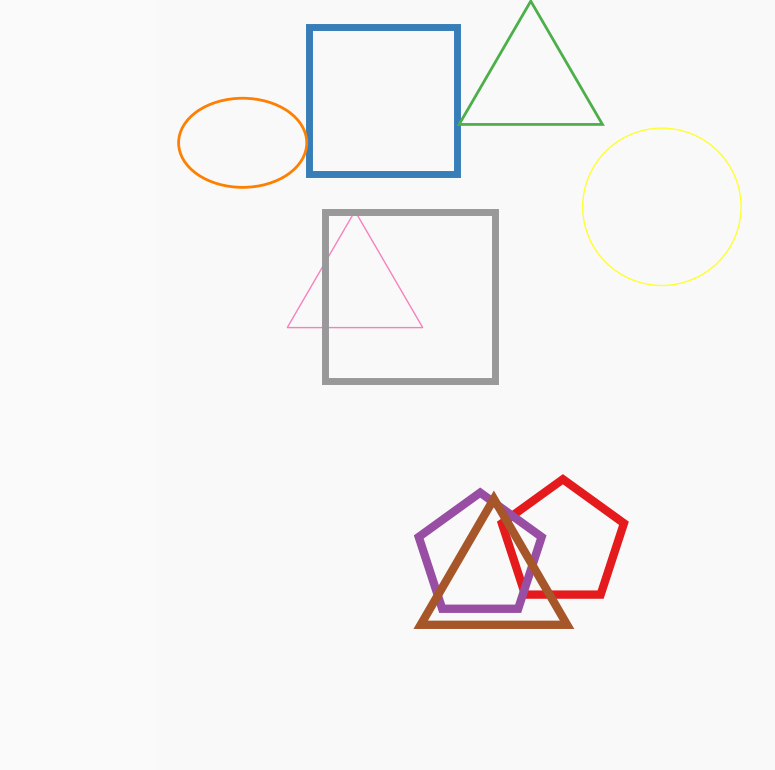[{"shape": "pentagon", "thickness": 3, "radius": 0.41, "center": [0.726, 0.295]}, {"shape": "square", "thickness": 2.5, "radius": 0.48, "center": [0.495, 0.869]}, {"shape": "triangle", "thickness": 1, "radius": 0.53, "center": [0.685, 0.892]}, {"shape": "pentagon", "thickness": 3, "radius": 0.42, "center": [0.62, 0.277]}, {"shape": "oval", "thickness": 1, "radius": 0.41, "center": [0.313, 0.815]}, {"shape": "circle", "thickness": 0.5, "radius": 0.51, "center": [0.854, 0.731]}, {"shape": "triangle", "thickness": 3, "radius": 0.55, "center": [0.637, 0.243]}, {"shape": "triangle", "thickness": 0.5, "radius": 0.5, "center": [0.458, 0.625]}, {"shape": "square", "thickness": 2.5, "radius": 0.55, "center": [0.529, 0.614]}]